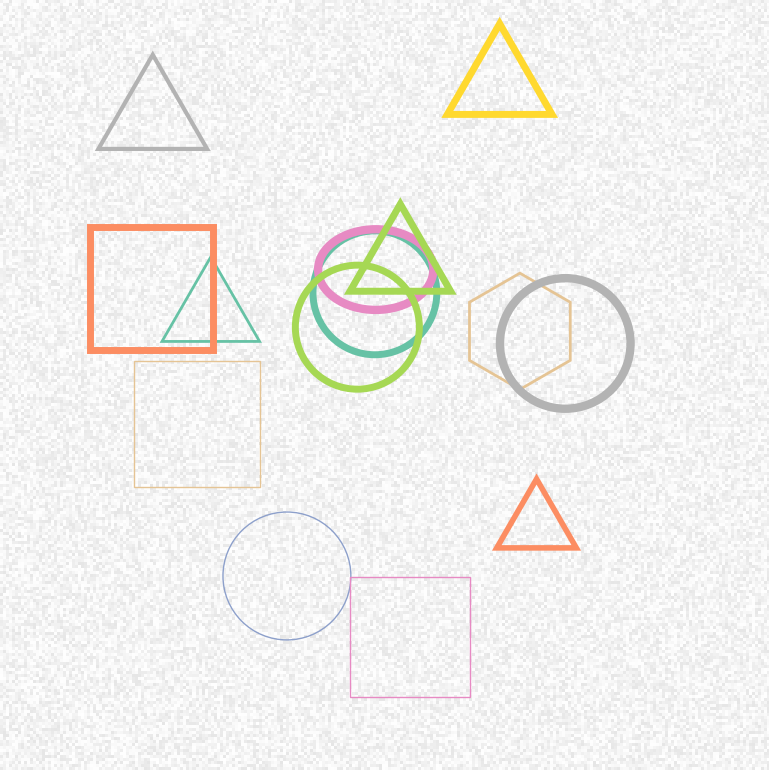[{"shape": "triangle", "thickness": 1, "radius": 0.37, "center": [0.274, 0.593]}, {"shape": "circle", "thickness": 2.5, "radius": 0.4, "center": [0.487, 0.62]}, {"shape": "square", "thickness": 2.5, "radius": 0.4, "center": [0.197, 0.626]}, {"shape": "triangle", "thickness": 2, "radius": 0.3, "center": [0.697, 0.318]}, {"shape": "circle", "thickness": 0.5, "radius": 0.42, "center": [0.373, 0.252]}, {"shape": "oval", "thickness": 3, "radius": 0.37, "center": [0.488, 0.65]}, {"shape": "square", "thickness": 0.5, "radius": 0.39, "center": [0.533, 0.173]}, {"shape": "triangle", "thickness": 2.5, "radius": 0.38, "center": [0.52, 0.659]}, {"shape": "circle", "thickness": 2.5, "radius": 0.4, "center": [0.464, 0.575]}, {"shape": "triangle", "thickness": 2.5, "radius": 0.39, "center": [0.649, 0.891]}, {"shape": "square", "thickness": 0.5, "radius": 0.41, "center": [0.256, 0.449]}, {"shape": "hexagon", "thickness": 1, "radius": 0.38, "center": [0.675, 0.57]}, {"shape": "triangle", "thickness": 1.5, "radius": 0.41, "center": [0.198, 0.847]}, {"shape": "circle", "thickness": 3, "radius": 0.42, "center": [0.734, 0.554]}]